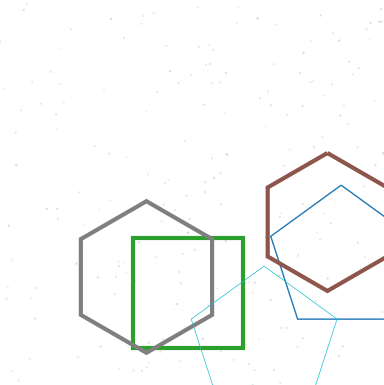[{"shape": "pentagon", "thickness": 1, "radius": 0.96, "center": [0.886, 0.327]}, {"shape": "square", "thickness": 3, "radius": 0.71, "center": [0.488, 0.239]}, {"shape": "hexagon", "thickness": 3, "radius": 0.9, "center": [0.85, 0.423]}, {"shape": "hexagon", "thickness": 3, "radius": 0.98, "center": [0.38, 0.281]}, {"shape": "pentagon", "thickness": 0.5, "radius": 1.0, "center": [0.686, 0.11]}]